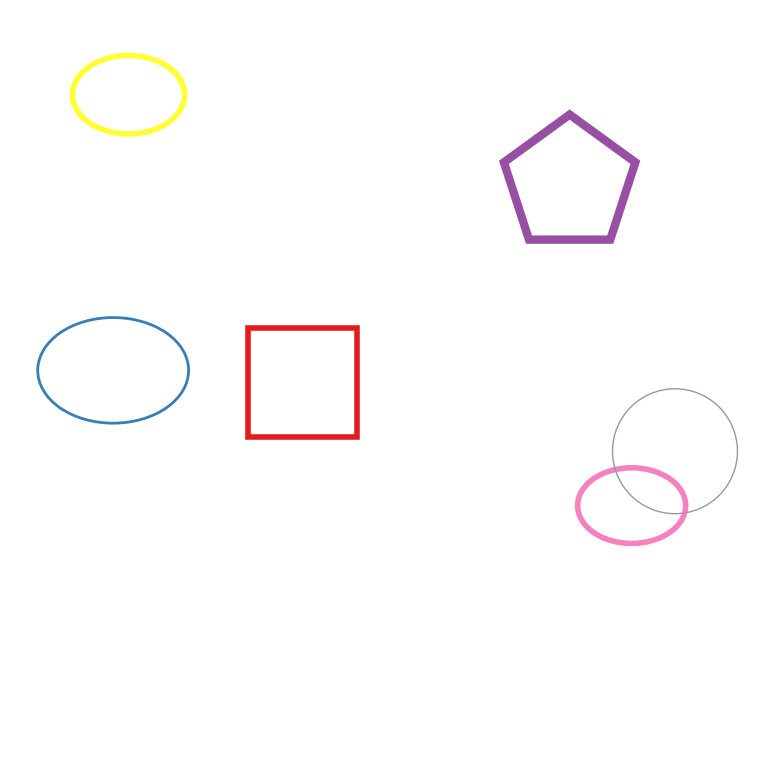[{"shape": "square", "thickness": 2, "radius": 0.35, "center": [0.393, 0.503]}, {"shape": "oval", "thickness": 1, "radius": 0.49, "center": [0.147, 0.519]}, {"shape": "pentagon", "thickness": 3, "radius": 0.45, "center": [0.74, 0.761]}, {"shape": "oval", "thickness": 2, "radius": 0.36, "center": [0.167, 0.877]}, {"shape": "oval", "thickness": 2, "radius": 0.35, "center": [0.82, 0.343]}, {"shape": "circle", "thickness": 0.5, "radius": 0.41, "center": [0.877, 0.414]}]